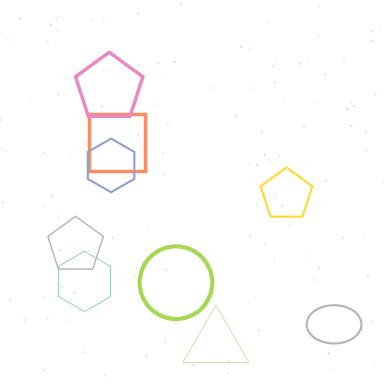[{"shape": "hexagon", "thickness": 0.5, "radius": 0.39, "center": [0.22, 0.269]}, {"shape": "square", "thickness": 2.5, "radius": 0.37, "center": [0.304, 0.63]}, {"shape": "hexagon", "thickness": 1.5, "radius": 0.35, "center": [0.289, 0.57]}, {"shape": "pentagon", "thickness": 2.5, "radius": 0.46, "center": [0.284, 0.772]}, {"shape": "circle", "thickness": 3, "radius": 0.47, "center": [0.457, 0.266]}, {"shape": "pentagon", "thickness": 1.5, "radius": 0.35, "center": [0.744, 0.494]}, {"shape": "triangle", "thickness": 0.5, "radius": 0.5, "center": [0.561, 0.108]}, {"shape": "oval", "thickness": 1.5, "radius": 0.36, "center": [0.868, 0.158]}, {"shape": "pentagon", "thickness": 1, "radius": 0.38, "center": [0.196, 0.362]}]